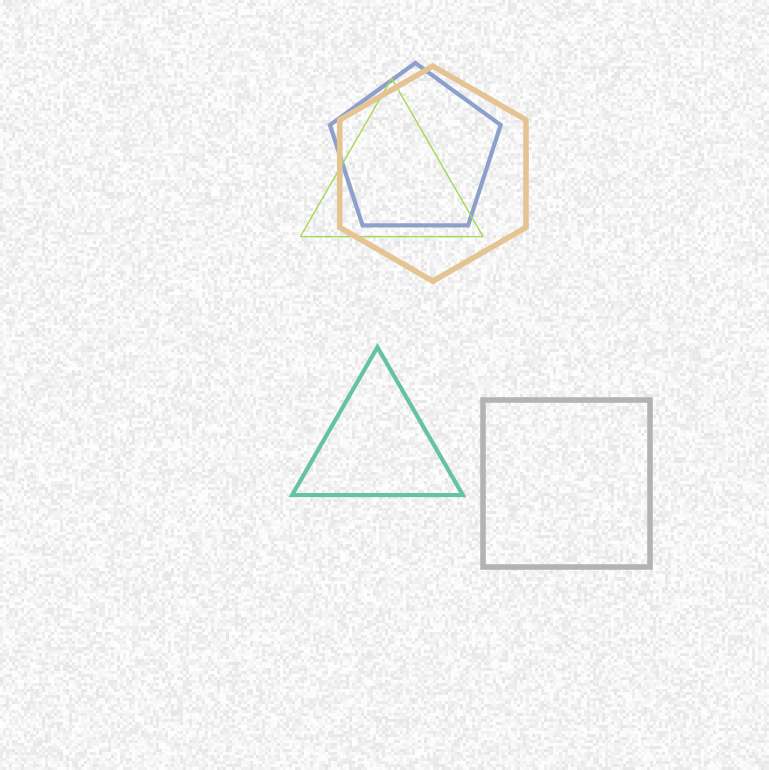[{"shape": "triangle", "thickness": 1.5, "radius": 0.64, "center": [0.49, 0.421]}, {"shape": "pentagon", "thickness": 1.5, "radius": 0.58, "center": [0.539, 0.802]}, {"shape": "triangle", "thickness": 0.5, "radius": 0.68, "center": [0.509, 0.761]}, {"shape": "hexagon", "thickness": 2, "radius": 0.7, "center": [0.562, 0.774]}, {"shape": "square", "thickness": 2, "radius": 0.54, "center": [0.736, 0.372]}]